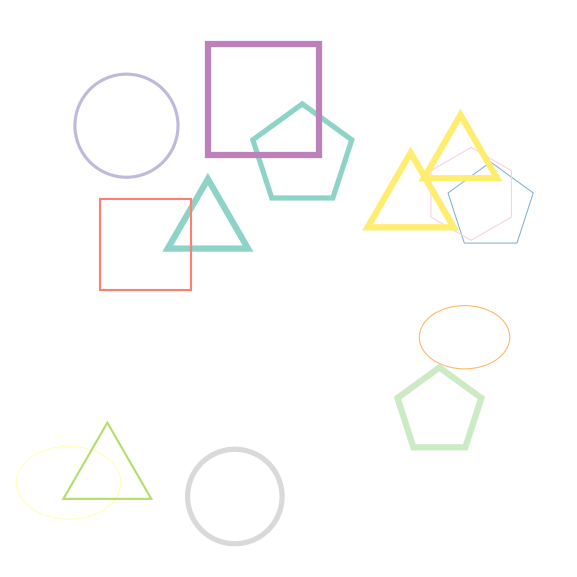[{"shape": "pentagon", "thickness": 2.5, "radius": 0.45, "center": [0.523, 0.729]}, {"shape": "triangle", "thickness": 3, "radius": 0.4, "center": [0.36, 0.609]}, {"shape": "oval", "thickness": 0.5, "radius": 0.45, "center": [0.119, 0.163]}, {"shape": "circle", "thickness": 1.5, "radius": 0.45, "center": [0.219, 0.781]}, {"shape": "square", "thickness": 1, "radius": 0.39, "center": [0.252, 0.576]}, {"shape": "pentagon", "thickness": 0.5, "radius": 0.39, "center": [0.85, 0.641]}, {"shape": "oval", "thickness": 0.5, "radius": 0.39, "center": [0.804, 0.415]}, {"shape": "triangle", "thickness": 1, "radius": 0.44, "center": [0.186, 0.179]}, {"shape": "hexagon", "thickness": 0.5, "radius": 0.4, "center": [0.816, 0.663]}, {"shape": "circle", "thickness": 2.5, "radius": 0.41, "center": [0.407, 0.139]}, {"shape": "square", "thickness": 3, "radius": 0.48, "center": [0.457, 0.827]}, {"shape": "pentagon", "thickness": 3, "radius": 0.38, "center": [0.761, 0.286]}, {"shape": "triangle", "thickness": 3, "radius": 0.37, "center": [0.797, 0.727]}, {"shape": "triangle", "thickness": 3, "radius": 0.43, "center": [0.711, 0.649]}]